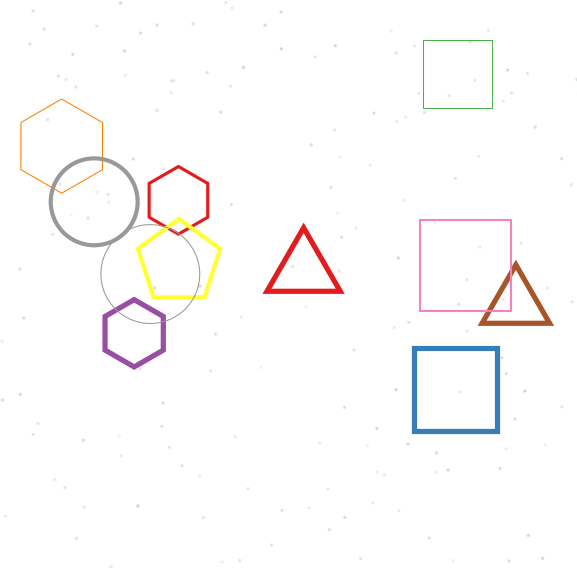[{"shape": "hexagon", "thickness": 1.5, "radius": 0.29, "center": [0.309, 0.652]}, {"shape": "triangle", "thickness": 2.5, "radius": 0.37, "center": [0.526, 0.531]}, {"shape": "square", "thickness": 2.5, "radius": 0.36, "center": [0.789, 0.324]}, {"shape": "square", "thickness": 0.5, "radius": 0.3, "center": [0.792, 0.871]}, {"shape": "hexagon", "thickness": 2.5, "radius": 0.29, "center": [0.232, 0.422]}, {"shape": "hexagon", "thickness": 0.5, "radius": 0.41, "center": [0.107, 0.746]}, {"shape": "pentagon", "thickness": 2, "radius": 0.37, "center": [0.31, 0.545]}, {"shape": "triangle", "thickness": 2.5, "radius": 0.34, "center": [0.893, 0.473]}, {"shape": "square", "thickness": 1, "radius": 0.4, "center": [0.806, 0.54]}, {"shape": "circle", "thickness": 0.5, "radius": 0.43, "center": [0.26, 0.525]}, {"shape": "circle", "thickness": 2, "radius": 0.38, "center": [0.163, 0.65]}]